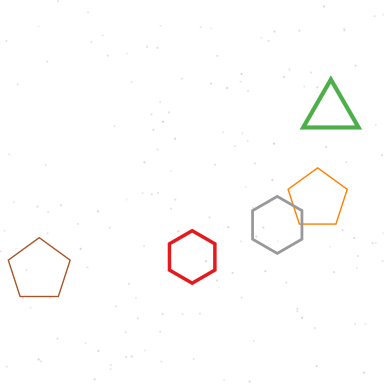[{"shape": "hexagon", "thickness": 2.5, "radius": 0.34, "center": [0.499, 0.333]}, {"shape": "triangle", "thickness": 3, "radius": 0.42, "center": [0.859, 0.71]}, {"shape": "pentagon", "thickness": 1, "radius": 0.4, "center": [0.825, 0.483]}, {"shape": "pentagon", "thickness": 1, "radius": 0.42, "center": [0.102, 0.298]}, {"shape": "hexagon", "thickness": 2, "radius": 0.37, "center": [0.72, 0.416]}]